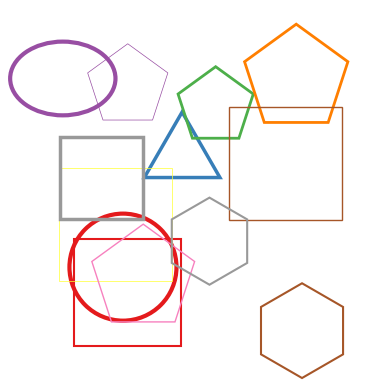[{"shape": "square", "thickness": 1.5, "radius": 0.7, "center": [0.33, 0.24]}, {"shape": "circle", "thickness": 3, "radius": 0.7, "center": [0.319, 0.306]}, {"shape": "triangle", "thickness": 2.5, "radius": 0.57, "center": [0.473, 0.596]}, {"shape": "pentagon", "thickness": 2, "radius": 0.51, "center": [0.56, 0.724]}, {"shape": "oval", "thickness": 3, "radius": 0.68, "center": [0.163, 0.796]}, {"shape": "pentagon", "thickness": 0.5, "radius": 0.55, "center": [0.332, 0.777]}, {"shape": "pentagon", "thickness": 2, "radius": 0.71, "center": [0.769, 0.796]}, {"shape": "square", "thickness": 0.5, "radius": 0.73, "center": [0.299, 0.418]}, {"shape": "hexagon", "thickness": 1.5, "radius": 0.62, "center": [0.784, 0.141]}, {"shape": "square", "thickness": 1, "radius": 0.74, "center": [0.741, 0.576]}, {"shape": "pentagon", "thickness": 1, "radius": 0.7, "center": [0.372, 0.277]}, {"shape": "square", "thickness": 2.5, "radius": 0.54, "center": [0.264, 0.537]}, {"shape": "hexagon", "thickness": 1.5, "radius": 0.57, "center": [0.544, 0.374]}]